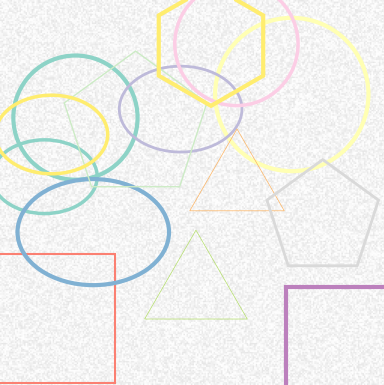[{"shape": "circle", "thickness": 3, "radius": 0.81, "center": [0.196, 0.694]}, {"shape": "oval", "thickness": 2.5, "radius": 0.68, "center": [0.116, 0.541]}, {"shape": "circle", "thickness": 3, "radius": 1.0, "center": [0.758, 0.755]}, {"shape": "oval", "thickness": 2, "radius": 0.8, "center": [0.469, 0.717]}, {"shape": "square", "thickness": 1.5, "radius": 0.84, "center": [0.131, 0.173]}, {"shape": "oval", "thickness": 3, "radius": 0.98, "center": [0.242, 0.397]}, {"shape": "triangle", "thickness": 0.5, "radius": 0.71, "center": [0.616, 0.523]}, {"shape": "triangle", "thickness": 0.5, "radius": 0.77, "center": [0.509, 0.248]}, {"shape": "circle", "thickness": 2.5, "radius": 0.8, "center": [0.614, 0.886]}, {"shape": "pentagon", "thickness": 2, "radius": 0.76, "center": [0.838, 0.433]}, {"shape": "square", "thickness": 3, "radius": 0.72, "center": [0.886, 0.11]}, {"shape": "pentagon", "thickness": 1, "radius": 0.97, "center": [0.352, 0.673]}, {"shape": "oval", "thickness": 2.5, "radius": 0.73, "center": [0.134, 0.651]}, {"shape": "hexagon", "thickness": 3, "radius": 0.78, "center": [0.548, 0.882]}]